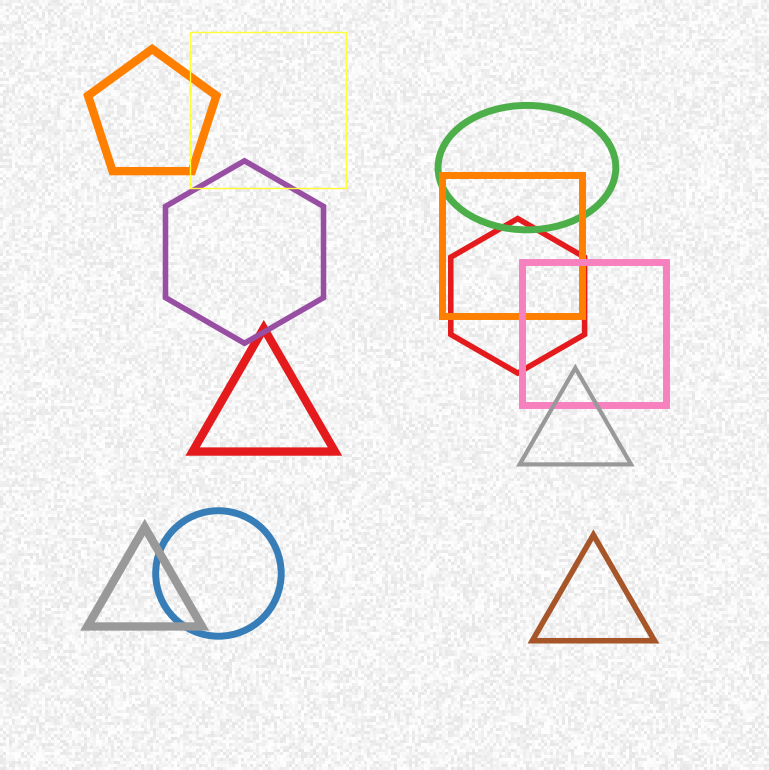[{"shape": "triangle", "thickness": 3, "radius": 0.53, "center": [0.343, 0.467]}, {"shape": "hexagon", "thickness": 2, "radius": 0.5, "center": [0.672, 0.616]}, {"shape": "circle", "thickness": 2.5, "radius": 0.41, "center": [0.284, 0.255]}, {"shape": "oval", "thickness": 2.5, "radius": 0.58, "center": [0.684, 0.782]}, {"shape": "hexagon", "thickness": 2, "radius": 0.59, "center": [0.318, 0.673]}, {"shape": "square", "thickness": 2.5, "radius": 0.46, "center": [0.664, 0.681]}, {"shape": "pentagon", "thickness": 3, "radius": 0.44, "center": [0.198, 0.849]}, {"shape": "square", "thickness": 0.5, "radius": 0.51, "center": [0.348, 0.857]}, {"shape": "triangle", "thickness": 2, "radius": 0.46, "center": [0.771, 0.214]}, {"shape": "square", "thickness": 2.5, "radius": 0.47, "center": [0.772, 0.567]}, {"shape": "triangle", "thickness": 3, "radius": 0.43, "center": [0.188, 0.229]}, {"shape": "triangle", "thickness": 1.5, "radius": 0.42, "center": [0.747, 0.439]}]